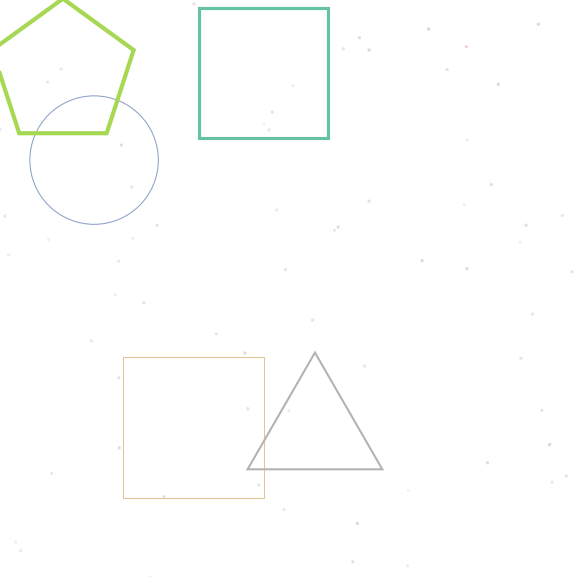[{"shape": "square", "thickness": 1.5, "radius": 0.56, "center": [0.456, 0.873]}, {"shape": "circle", "thickness": 0.5, "radius": 0.56, "center": [0.163, 0.722]}, {"shape": "pentagon", "thickness": 2, "radius": 0.64, "center": [0.109, 0.873]}, {"shape": "square", "thickness": 0.5, "radius": 0.61, "center": [0.334, 0.259]}, {"shape": "triangle", "thickness": 1, "radius": 0.67, "center": [0.545, 0.254]}]